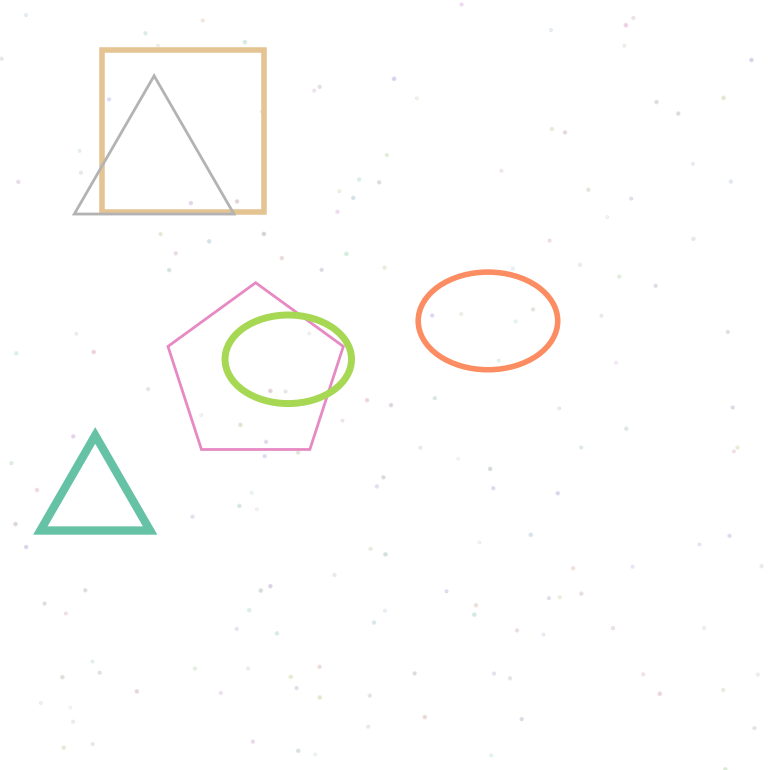[{"shape": "triangle", "thickness": 3, "radius": 0.41, "center": [0.124, 0.352]}, {"shape": "oval", "thickness": 2, "radius": 0.45, "center": [0.634, 0.583]}, {"shape": "pentagon", "thickness": 1, "radius": 0.6, "center": [0.332, 0.513]}, {"shape": "oval", "thickness": 2.5, "radius": 0.41, "center": [0.374, 0.533]}, {"shape": "square", "thickness": 2, "radius": 0.53, "center": [0.238, 0.83]}, {"shape": "triangle", "thickness": 1, "radius": 0.6, "center": [0.2, 0.782]}]